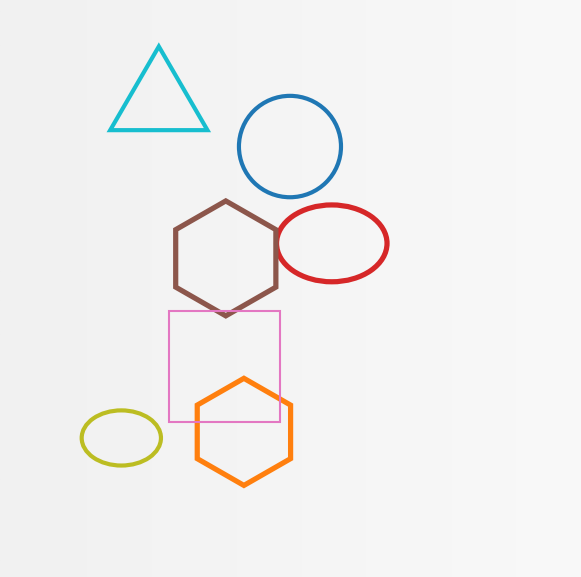[{"shape": "circle", "thickness": 2, "radius": 0.44, "center": [0.499, 0.745]}, {"shape": "hexagon", "thickness": 2.5, "radius": 0.46, "center": [0.42, 0.251]}, {"shape": "oval", "thickness": 2.5, "radius": 0.48, "center": [0.571, 0.578]}, {"shape": "hexagon", "thickness": 2.5, "radius": 0.5, "center": [0.388, 0.552]}, {"shape": "square", "thickness": 1, "radius": 0.48, "center": [0.386, 0.365]}, {"shape": "oval", "thickness": 2, "radius": 0.34, "center": [0.209, 0.241]}, {"shape": "triangle", "thickness": 2, "radius": 0.48, "center": [0.273, 0.822]}]